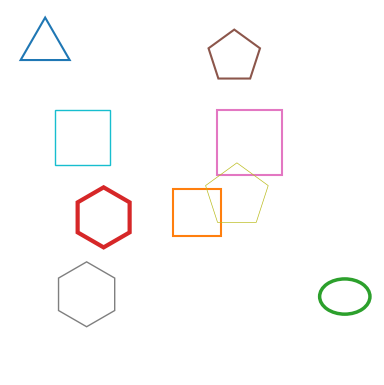[{"shape": "triangle", "thickness": 1.5, "radius": 0.37, "center": [0.117, 0.881]}, {"shape": "square", "thickness": 1.5, "radius": 0.31, "center": [0.512, 0.448]}, {"shape": "oval", "thickness": 2.5, "radius": 0.33, "center": [0.896, 0.23]}, {"shape": "hexagon", "thickness": 3, "radius": 0.39, "center": [0.269, 0.435]}, {"shape": "pentagon", "thickness": 1.5, "radius": 0.35, "center": [0.608, 0.853]}, {"shape": "square", "thickness": 1.5, "radius": 0.42, "center": [0.648, 0.63]}, {"shape": "hexagon", "thickness": 1, "radius": 0.42, "center": [0.225, 0.236]}, {"shape": "pentagon", "thickness": 0.5, "radius": 0.43, "center": [0.615, 0.492]}, {"shape": "square", "thickness": 1, "radius": 0.36, "center": [0.214, 0.642]}]